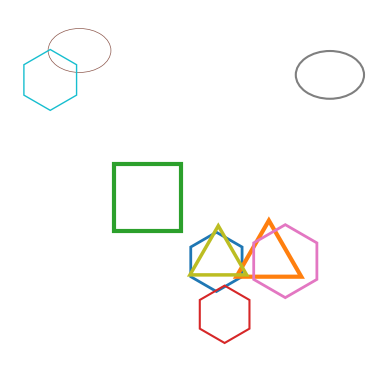[{"shape": "hexagon", "thickness": 2, "radius": 0.38, "center": [0.562, 0.32]}, {"shape": "triangle", "thickness": 3, "radius": 0.49, "center": [0.698, 0.33]}, {"shape": "square", "thickness": 3, "radius": 0.43, "center": [0.383, 0.487]}, {"shape": "hexagon", "thickness": 1.5, "radius": 0.37, "center": [0.583, 0.184]}, {"shape": "oval", "thickness": 0.5, "radius": 0.41, "center": [0.207, 0.869]}, {"shape": "hexagon", "thickness": 2, "radius": 0.47, "center": [0.741, 0.322]}, {"shape": "oval", "thickness": 1.5, "radius": 0.44, "center": [0.857, 0.806]}, {"shape": "triangle", "thickness": 2.5, "radius": 0.43, "center": [0.567, 0.329]}, {"shape": "hexagon", "thickness": 1, "radius": 0.39, "center": [0.13, 0.792]}]